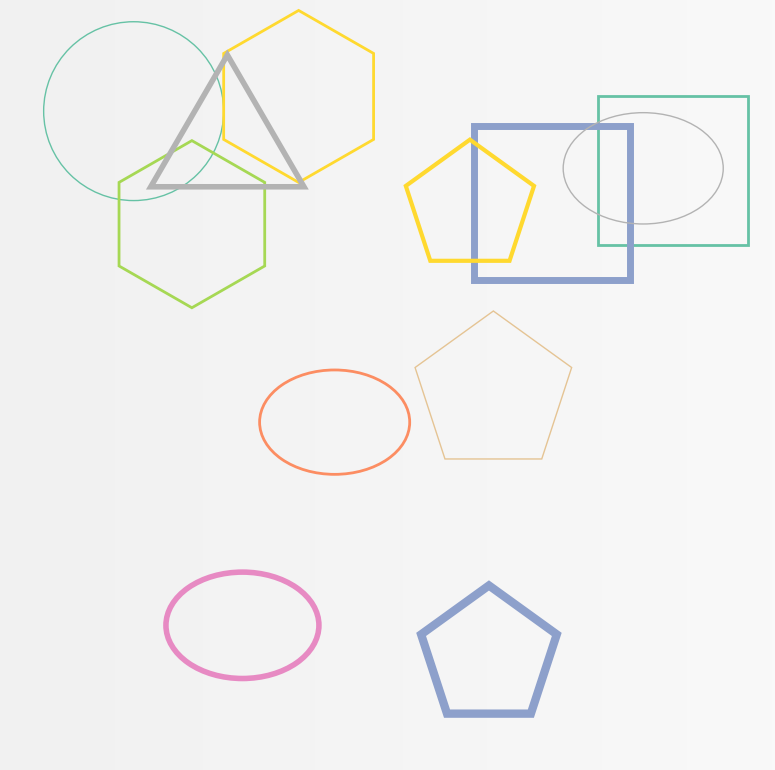[{"shape": "circle", "thickness": 0.5, "radius": 0.58, "center": [0.172, 0.856]}, {"shape": "square", "thickness": 1, "radius": 0.48, "center": [0.868, 0.778]}, {"shape": "oval", "thickness": 1, "radius": 0.48, "center": [0.432, 0.452]}, {"shape": "square", "thickness": 2.5, "radius": 0.5, "center": [0.712, 0.737]}, {"shape": "pentagon", "thickness": 3, "radius": 0.46, "center": [0.631, 0.148]}, {"shape": "oval", "thickness": 2, "radius": 0.49, "center": [0.313, 0.188]}, {"shape": "hexagon", "thickness": 1, "radius": 0.54, "center": [0.248, 0.709]}, {"shape": "pentagon", "thickness": 1.5, "radius": 0.43, "center": [0.606, 0.732]}, {"shape": "hexagon", "thickness": 1, "radius": 0.56, "center": [0.385, 0.875]}, {"shape": "pentagon", "thickness": 0.5, "radius": 0.53, "center": [0.637, 0.49]}, {"shape": "triangle", "thickness": 2, "radius": 0.57, "center": [0.293, 0.814]}, {"shape": "oval", "thickness": 0.5, "radius": 0.52, "center": [0.83, 0.781]}]